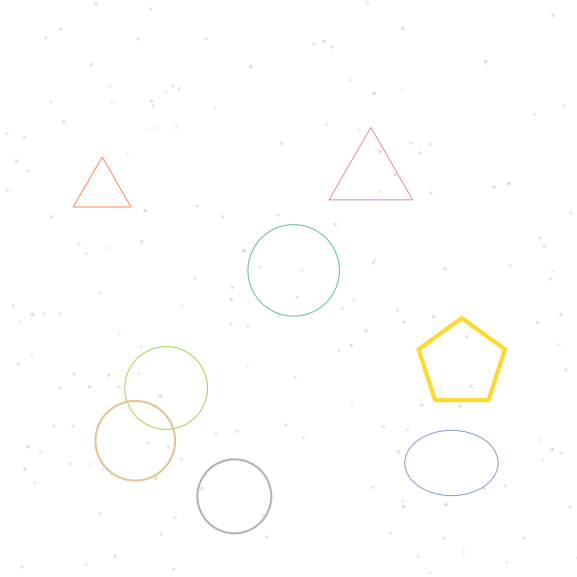[{"shape": "circle", "thickness": 0.5, "radius": 0.4, "center": [0.509, 0.531]}, {"shape": "triangle", "thickness": 0.5, "radius": 0.29, "center": [0.177, 0.67]}, {"shape": "oval", "thickness": 0.5, "radius": 0.4, "center": [0.782, 0.197]}, {"shape": "triangle", "thickness": 0.5, "radius": 0.42, "center": [0.642, 0.695]}, {"shape": "circle", "thickness": 0.5, "radius": 0.36, "center": [0.288, 0.327]}, {"shape": "pentagon", "thickness": 2, "radius": 0.39, "center": [0.8, 0.37]}, {"shape": "circle", "thickness": 1, "radius": 0.34, "center": [0.234, 0.236]}, {"shape": "circle", "thickness": 1, "radius": 0.32, "center": [0.406, 0.14]}]